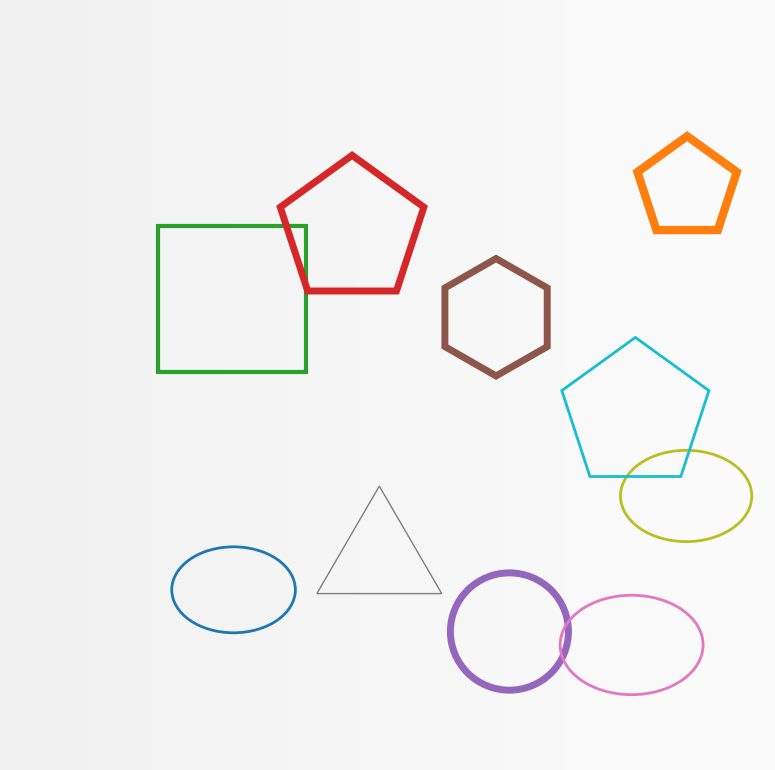[{"shape": "oval", "thickness": 1, "radius": 0.4, "center": [0.301, 0.234]}, {"shape": "pentagon", "thickness": 3, "radius": 0.34, "center": [0.887, 0.756]}, {"shape": "square", "thickness": 1.5, "radius": 0.48, "center": [0.3, 0.612]}, {"shape": "pentagon", "thickness": 2.5, "radius": 0.49, "center": [0.454, 0.701]}, {"shape": "circle", "thickness": 2.5, "radius": 0.38, "center": [0.657, 0.18]}, {"shape": "hexagon", "thickness": 2.5, "radius": 0.38, "center": [0.64, 0.588]}, {"shape": "oval", "thickness": 1, "radius": 0.46, "center": [0.815, 0.162]}, {"shape": "triangle", "thickness": 0.5, "radius": 0.47, "center": [0.489, 0.276]}, {"shape": "oval", "thickness": 1, "radius": 0.42, "center": [0.885, 0.356]}, {"shape": "pentagon", "thickness": 1, "radius": 0.5, "center": [0.82, 0.462]}]